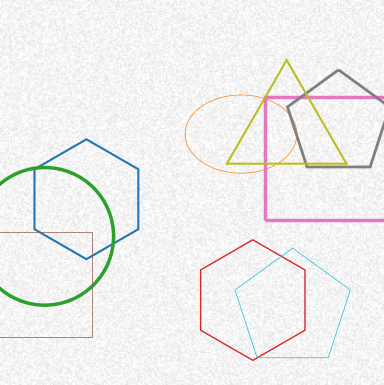[{"shape": "hexagon", "thickness": 1.5, "radius": 0.78, "center": [0.224, 0.483]}, {"shape": "oval", "thickness": 0.5, "radius": 0.73, "center": [0.626, 0.652]}, {"shape": "circle", "thickness": 2.5, "radius": 0.89, "center": [0.116, 0.386]}, {"shape": "hexagon", "thickness": 1, "radius": 0.78, "center": [0.657, 0.221]}, {"shape": "square", "thickness": 0.5, "radius": 0.69, "center": [0.101, 0.261]}, {"shape": "square", "thickness": 2.5, "radius": 0.8, "center": [0.849, 0.588]}, {"shape": "pentagon", "thickness": 2, "radius": 0.7, "center": [0.879, 0.679]}, {"shape": "triangle", "thickness": 1.5, "radius": 0.9, "center": [0.745, 0.665]}, {"shape": "pentagon", "thickness": 0.5, "radius": 0.79, "center": [0.76, 0.198]}]